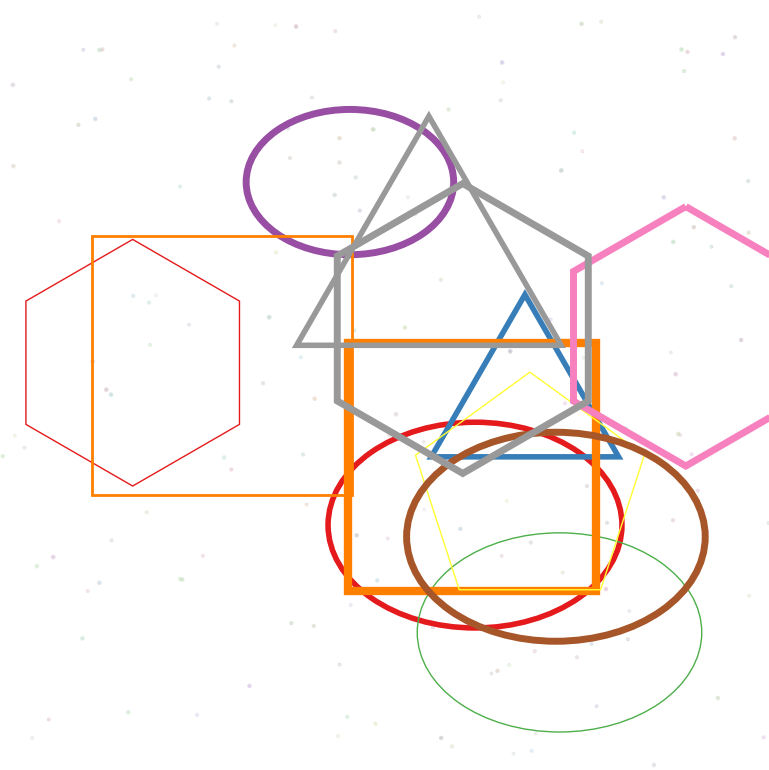[{"shape": "hexagon", "thickness": 0.5, "radius": 0.8, "center": [0.172, 0.529]}, {"shape": "oval", "thickness": 2, "radius": 0.95, "center": [0.617, 0.318]}, {"shape": "triangle", "thickness": 2, "radius": 0.7, "center": [0.682, 0.477]}, {"shape": "oval", "thickness": 0.5, "radius": 0.92, "center": [0.727, 0.179]}, {"shape": "oval", "thickness": 2.5, "radius": 0.67, "center": [0.454, 0.764]}, {"shape": "square", "thickness": 1, "radius": 0.84, "center": [0.289, 0.525]}, {"shape": "square", "thickness": 3, "radius": 0.8, "center": [0.613, 0.393]}, {"shape": "pentagon", "thickness": 0.5, "radius": 0.78, "center": [0.688, 0.36]}, {"shape": "oval", "thickness": 2.5, "radius": 0.97, "center": [0.722, 0.303]}, {"shape": "hexagon", "thickness": 2.5, "radius": 0.84, "center": [0.891, 0.563]}, {"shape": "hexagon", "thickness": 2.5, "radius": 0.94, "center": [0.601, 0.573]}, {"shape": "triangle", "thickness": 2, "radius": 0.99, "center": [0.557, 0.651]}]